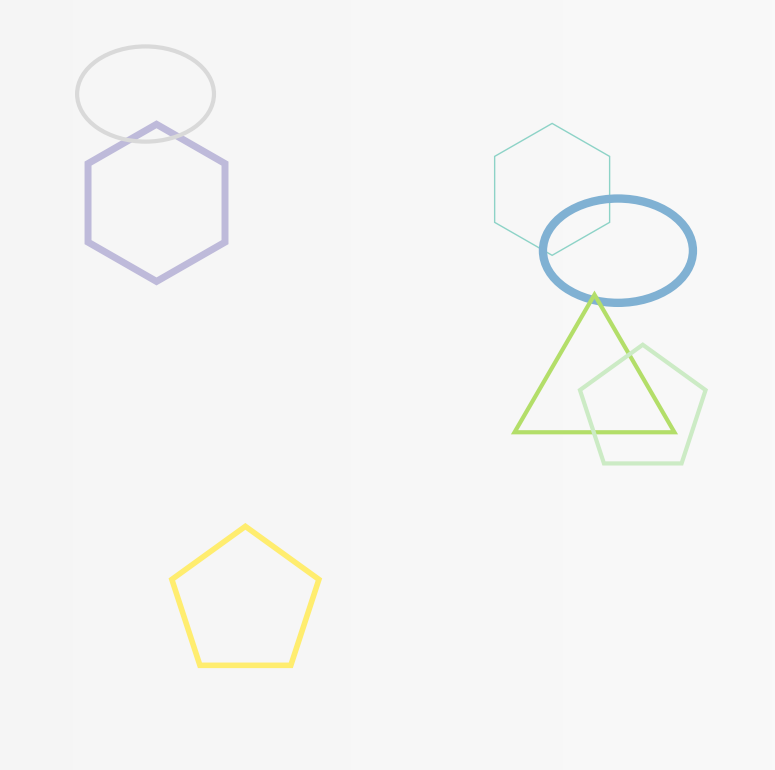[{"shape": "hexagon", "thickness": 0.5, "radius": 0.43, "center": [0.712, 0.754]}, {"shape": "hexagon", "thickness": 2.5, "radius": 0.51, "center": [0.202, 0.737]}, {"shape": "oval", "thickness": 3, "radius": 0.48, "center": [0.797, 0.674]}, {"shape": "triangle", "thickness": 1.5, "radius": 0.6, "center": [0.767, 0.498]}, {"shape": "oval", "thickness": 1.5, "radius": 0.44, "center": [0.188, 0.878]}, {"shape": "pentagon", "thickness": 1.5, "radius": 0.43, "center": [0.829, 0.467]}, {"shape": "pentagon", "thickness": 2, "radius": 0.5, "center": [0.317, 0.217]}]